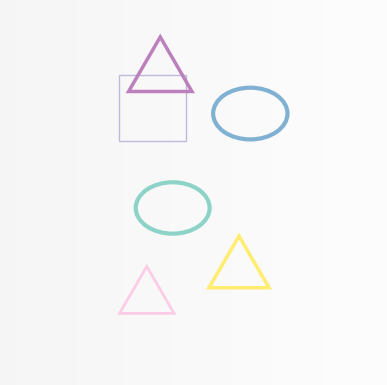[{"shape": "oval", "thickness": 3, "radius": 0.48, "center": [0.446, 0.46]}, {"shape": "square", "thickness": 1, "radius": 0.43, "center": [0.393, 0.72]}, {"shape": "oval", "thickness": 3, "radius": 0.48, "center": [0.646, 0.705]}, {"shape": "triangle", "thickness": 2, "radius": 0.41, "center": [0.379, 0.227]}, {"shape": "triangle", "thickness": 2.5, "radius": 0.47, "center": [0.414, 0.81]}, {"shape": "triangle", "thickness": 2.5, "radius": 0.45, "center": [0.617, 0.297]}]